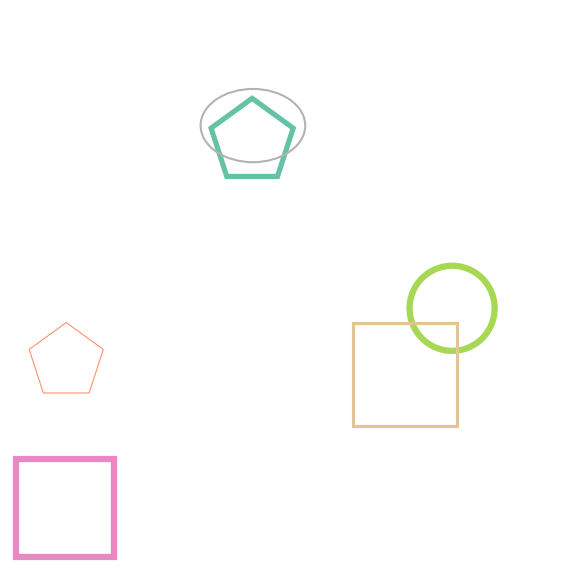[{"shape": "pentagon", "thickness": 2.5, "radius": 0.37, "center": [0.437, 0.754]}, {"shape": "pentagon", "thickness": 0.5, "radius": 0.34, "center": [0.115, 0.373]}, {"shape": "square", "thickness": 3, "radius": 0.43, "center": [0.113, 0.12]}, {"shape": "circle", "thickness": 3, "radius": 0.37, "center": [0.783, 0.465]}, {"shape": "square", "thickness": 1.5, "radius": 0.45, "center": [0.702, 0.351]}, {"shape": "oval", "thickness": 1, "radius": 0.45, "center": [0.438, 0.782]}]